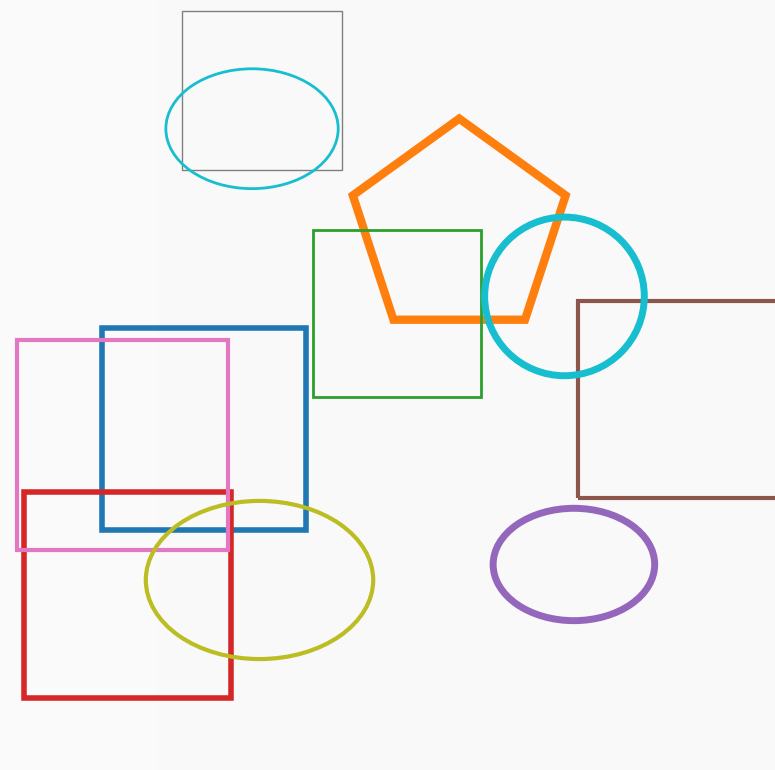[{"shape": "square", "thickness": 2, "radius": 0.66, "center": [0.263, 0.443]}, {"shape": "pentagon", "thickness": 3, "radius": 0.72, "center": [0.593, 0.702]}, {"shape": "square", "thickness": 1, "radius": 0.54, "center": [0.512, 0.593]}, {"shape": "square", "thickness": 2, "radius": 0.67, "center": [0.165, 0.227]}, {"shape": "oval", "thickness": 2.5, "radius": 0.52, "center": [0.741, 0.267]}, {"shape": "square", "thickness": 1.5, "radius": 0.64, "center": [0.875, 0.481]}, {"shape": "square", "thickness": 1.5, "radius": 0.68, "center": [0.158, 0.422]}, {"shape": "square", "thickness": 0.5, "radius": 0.52, "center": [0.338, 0.883]}, {"shape": "oval", "thickness": 1.5, "radius": 0.73, "center": [0.335, 0.247]}, {"shape": "circle", "thickness": 2.5, "radius": 0.52, "center": [0.728, 0.615]}, {"shape": "oval", "thickness": 1, "radius": 0.56, "center": [0.325, 0.833]}]